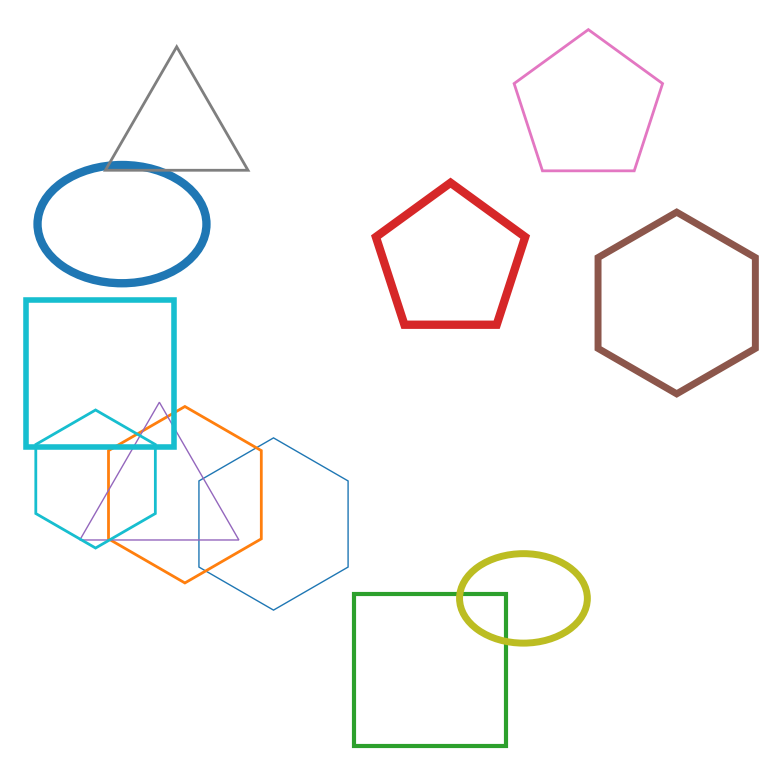[{"shape": "oval", "thickness": 3, "radius": 0.55, "center": [0.158, 0.709]}, {"shape": "hexagon", "thickness": 0.5, "radius": 0.56, "center": [0.355, 0.319]}, {"shape": "hexagon", "thickness": 1, "radius": 0.57, "center": [0.24, 0.357]}, {"shape": "square", "thickness": 1.5, "radius": 0.49, "center": [0.558, 0.13]}, {"shape": "pentagon", "thickness": 3, "radius": 0.51, "center": [0.585, 0.661]}, {"shape": "triangle", "thickness": 0.5, "radius": 0.6, "center": [0.207, 0.358]}, {"shape": "hexagon", "thickness": 2.5, "radius": 0.59, "center": [0.879, 0.606]}, {"shape": "pentagon", "thickness": 1, "radius": 0.51, "center": [0.764, 0.86]}, {"shape": "triangle", "thickness": 1, "radius": 0.53, "center": [0.229, 0.832]}, {"shape": "oval", "thickness": 2.5, "radius": 0.41, "center": [0.68, 0.223]}, {"shape": "square", "thickness": 2, "radius": 0.48, "center": [0.13, 0.515]}, {"shape": "hexagon", "thickness": 1, "radius": 0.45, "center": [0.124, 0.378]}]